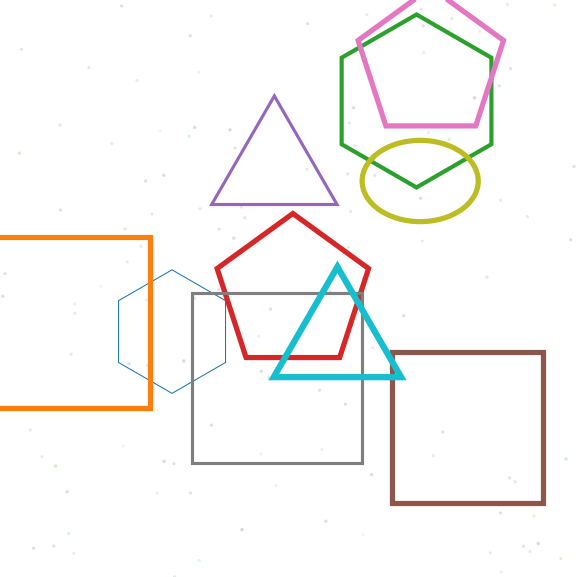[{"shape": "hexagon", "thickness": 0.5, "radius": 0.53, "center": [0.298, 0.425]}, {"shape": "square", "thickness": 2.5, "radius": 0.74, "center": [0.113, 0.441]}, {"shape": "hexagon", "thickness": 2, "radius": 0.75, "center": [0.721, 0.824]}, {"shape": "pentagon", "thickness": 2.5, "radius": 0.69, "center": [0.507, 0.492]}, {"shape": "triangle", "thickness": 1.5, "radius": 0.63, "center": [0.475, 0.708]}, {"shape": "square", "thickness": 2.5, "radius": 0.66, "center": [0.81, 0.259]}, {"shape": "pentagon", "thickness": 2.5, "radius": 0.66, "center": [0.746, 0.888]}, {"shape": "square", "thickness": 1.5, "radius": 0.74, "center": [0.48, 0.345]}, {"shape": "oval", "thickness": 2.5, "radius": 0.5, "center": [0.728, 0.686]}, {"shape": "triangle", "thickness": 3, "radius": 0.64, "center": [0.584, 0.41]}]